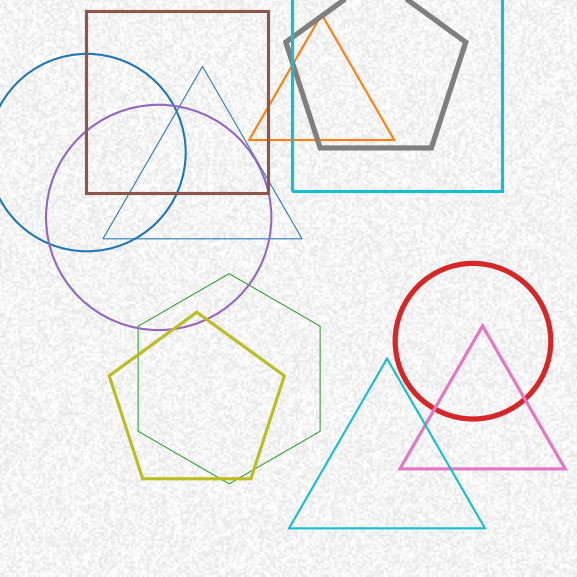[{"shape": "circle", "thickness": 1, "radius": 0.85, "center": [0.151, 0.735]}, {"shape": "triangle", "thickness": 0.5, "radius": 0.99, "center": [0.351, 0.685]}, {"shape": "triangle", "thickness": 1, "radius": 0.73, "center": [0.557, 0.829]}, {"shape": "hexagon", "thickness": 0.5, "radius": 0.91, "center": [0.397, 0.343]}, {"shape": "circle", "thickness": 2.5, "radius": 0.67, "center": [0.819, 0.408]}, {"shape": "circle", "thickness": 1, "radius": 0.98, "center": [0.275, 0.623]}, {"shape": "square", "thickness": 1.5, "radius": 0.79, "center": [0.307, 0.823]}, {"shape": "triangle", "thickness": 1.5, "radius": 0.83, "center": [0.836, 0.27]}, {"shape": "pentagon", "thickness": 2.5, "radius": 0.82, "center": [0.651, 0.876]}, {"shape": "pentagon", "thickness": 1.5, "radius": 0.8, "center": [0.341, 0.299]}, {"shape": "triangle", "thickness": 1, "radius": 0.98, "center": [0.67, 0.182]}, {"shape": "square", "thickness": 1.5, "radius": 0.91, "center": [0.687, 0.85]}]